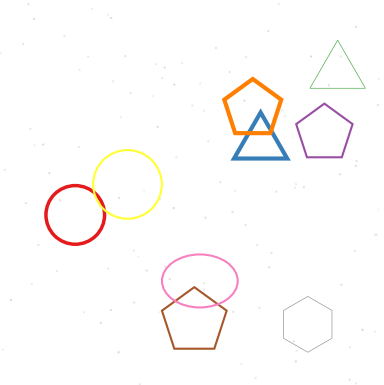[{"shape": "circle", "thickness": 2.5, "radius": 0.38, "center": [0.195, 0.442]}, {"shape": "triangle", "thickness": 3, "radius": 0.4, "center": [0.677, 0.628]}, {"shape": "triangle", "thickness": 0.5, "radius": 0.42, "center": [0.877, 0.812]}, {"shape": "pentagon", "thickness": 1.5, "radius": 0.39, "center": [0.843, 0.654]}, {"shape": "pentagon", "thickness": 3, "radius": 0.39, "center": [0.657, 0.717]}, {"shape": "circle", "thickness": 1.5, "radius": 0.45, "center": [0.331, 0.521]}, {"shape": "pentagon", "thickness": 1.5, "radius": 0.44, "center": [0.505, 0.166]}, {"shape": "oval", "thickness": 1.5, "radius": 0.49, "center": [0.519, 0.27]}, {"shape": "hexagon", "thickness": 0.5, "radius": 0.36, "center": [0.799, 0.158]}]